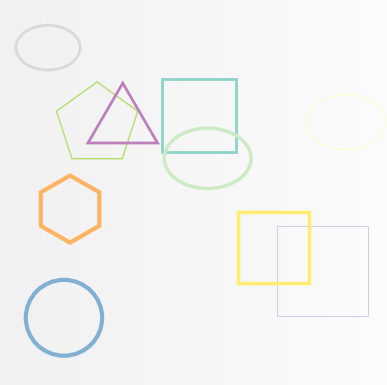[{"shape": "square", "thickness": 2, "radius": 0.47, "center": [0.513, 0.7]}, {"shape": "oval", "thickness": 0.5, "radius": 0.51, "center": [0.892, 0.682]}, {"shape": "square", "thickness": 0.5, "radius": 0.59, "center": [0.832, 0.296]}, {"shape": "circle", "thickness": 3, "radius": 0.49, "center": [0.165, 0.175]}, {"shape": "hexagon", "thickness": 3, "radius": 0.44, "center": [0.181, 0.457]}, {"shape": "pentagon", "thickness": 1, "radius": 0.55, "center": [0.251, 0.677]}, {"shape": "oval", "thickness": 2, "radius": 0.41, "center": [0.124, 0.876]}, {"shape": "triangle", "thickness": 2, "radius": 0.52, "center": [0.317, 0.68]}, {"shape": "oval", "thickness": 2.5, "radius": 0.56, "center": [0.536, 0.589]}, {"shape": "square", "thickness": 2.5, "radius": 0.46, "center": [0.705, 0.357]}]